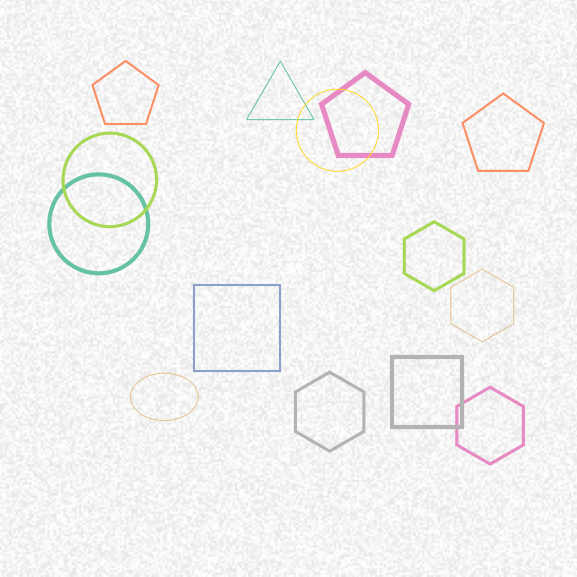[{"shape": "triangle", "thickness": 0.5, "radius": 0.34, "center": [0.485, 0.826]}, {"shape": "circle", "thickness": 2, "radius": 0.43, "center": [0.171, 0.612]}, {"shape": "pentagon", "thickness": 1, "radius": 0.3, "center": [0.217, 0.833]}, {"shape": "pentagon", "thickness": 1, "radius": 0.37, "center": [0.871, 0.763]}, {"shape": "square", "thickness": 1, "radius": 0.37, "center": [0.411, 0.431]}, {"shape": "pentagon", "thickness": 2.5, "radius": 0.4, "center": [0.632, 0.794]}, {"shape": "hexagon", "thickness": 1.5, "radius": 0.33, "center": [0.849, 0.262]}, {"shape": "circle", "thickness": 1.5, "radius": 0.4, "center": [0.19, 0.688]}, {"shape": "hexagon", "thickness": 1.5, "radius": 0.3, "center": [0.752, 0.555]}, {"shape": "circle", "thickness": 0.5, "radius": 0.36, "center": [0.584, 0.774]}, {"shape": "hexagon", "thickness": 0.5, "radius": 0.31, "center": [0.835, 0.47]}, {"shape": "oval", "thickness": 0.5, "radius": 0.29, "center": [0.285, 0.312]}, {"shape": "square", "thickness": 2, "radius": 0.3, "center": [0.739, 0.32]}, {"shape": "hexagon", "thickness": 1.5, "radius": 0.34, "center": [0.571, 0.286]}]